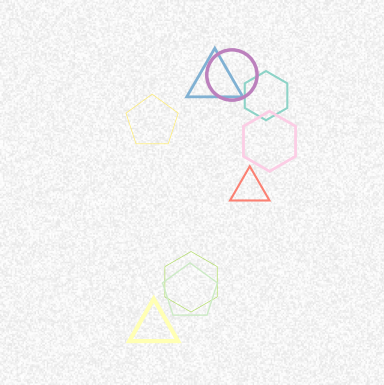[{"shape": "hexagon", "thickness": 1.5, "radius": 0.32, "center": [0.691, 0.752]}, {"shape": "triangle", "thickness": 3, "radius": 0.37, "center": [0.399, 0.151]}, {"shape": "triangle", "thickness": 1.5, "radius": 0.3, "center": [0.649, 0.509]}, {"shape": "triangle", "thickness": 2, "radius": 0.42, "center": [0.558, 0.791]}, {"shape": "hexagon", "thickness": 0.5, "radius": 0.39, "center": [0.496, 0.268]}, {"shape": "hexagon", "thickness": 2, "radius": 0.39, "center": [0.7, 0.633]}, {"shape": "circle", "thickness": 2.5, "radius": 0.33, "center": [0.602, 0.805]}, {"shape": "pentagon", "thickness": 1, "radius": 0.37, "center": [0.494, 0.242]}, {"shape": "pentagon", "thickness": 0.5, "radius": 0.36, "center": [0.395, 0.684]}]